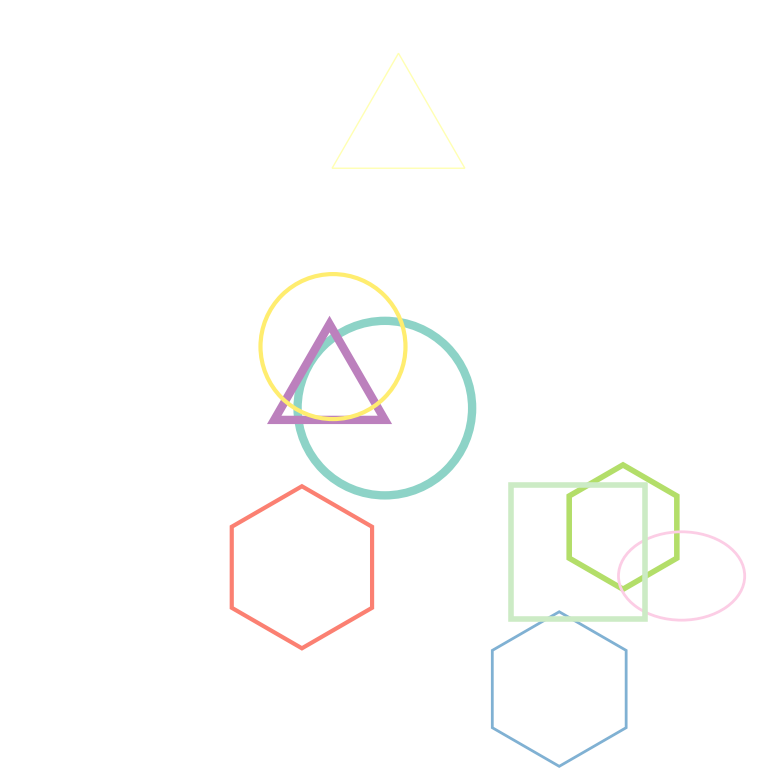[{"shape": "circle", "thickness": 3, "radius": 0.57, "center": [0.5, 0.47]}, {"shape": "triangle", "thickness": 0.5, "radius": 0.5, "center": [0.518, 0.831]}, {"shape": "hexagon", "thickness": 1.5, "radius": 0.53, "center": [0.392, 0.263]}, {"shape": "hexagon", "thickness": 1, "radius": 0.5, "center": [0.726, 0.105]}, {"shape": "hexagon", "thickness": 2, "radius": 0.4, "center": [0.809, 0.315]}, {"shape": "oval", "thickness": 1, "radius": 0.41, "center": [0.885, 0.252]}, {"shape": "triangle", "thickness": 3, "radius": 0.41, "center": [0.428, 0.496]}, {"shape": "square", "thickness": 2, "radius": 0.43, "center": [0.75, 0.283]}, {"shape": "circle", "thickness": 1.5, "radius": 0.47, "center": [0.432, 0.55]}]